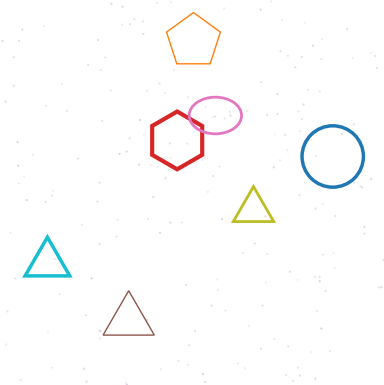[{"shape": "circle", "thickness": 2.5, "radius": 0.4, "center": [0.864, 0.594]}, {"shape": "pentagon", "thickness": 1, "radius": 0.37, "center": [0.503, 0.894]}, {"shape": "hexagon", "thickness": 3, "radius": 0.38, "center": [0.46, 0.635]}, {"shape": "triangle", "thickness": 1, "radius": 0.38, "center": [0.334, 0.168]}, {"shape": "oval", "thickness": 2, "radius": 0.34, "center": [0.559, 0.7]}, {"shape": "triangle", "thickness": 2, "radius": 0.3, "center": [0.658, 0.455]}, {"shape": "triangle", "thickness": 2.5, "radius": 0.33, "center": [0.123, 0.317]}]